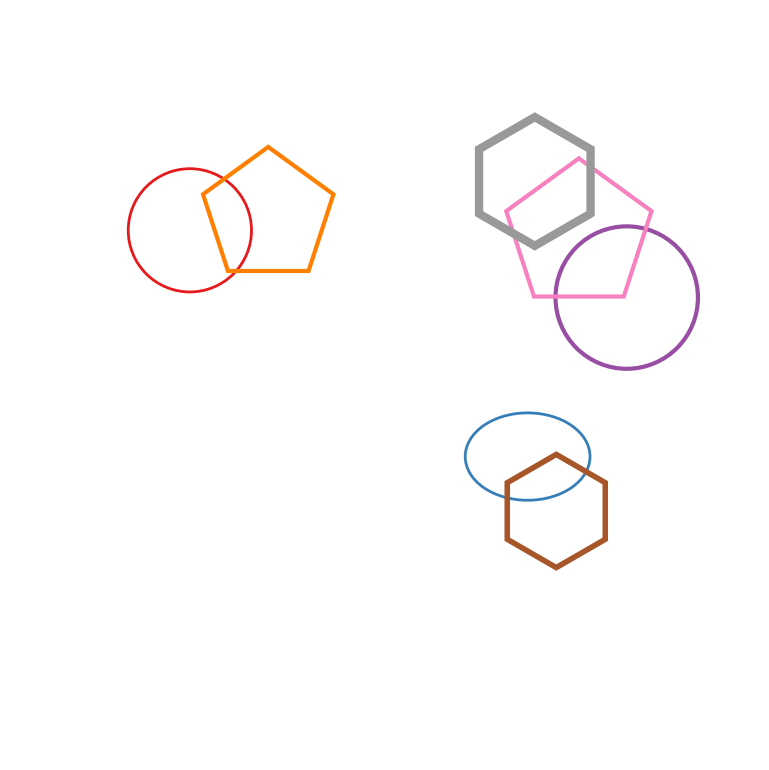[{"shape": "circle", "thickness": 1, "radius": 0.4, "center": [0.247, 0.701]}, {"shape": "oval", "thickness": 1, "radius": 0.41, "center": [0.685, 0.407]}, {"shape": "circle", "thickness": 1.5, "radius": 0.46, "center": [0.814, 0.614]}, {"shape": "pentagon", "thickness": 1.5, "radius": 0.45, "center": [0.348, 0.72]}, {"shape": "hexagon", "thickness": 2, "radius": 0.37, "center": [0.722, 0.336]}, {"shape": "pentagon", "thickness": 1.5, "radius": 0.5, "center": [0.752, 0.695]}, {"shape": "hexagon", "thickness": 3, "radius": 0.42, "center": [0.695, 0.764]}]